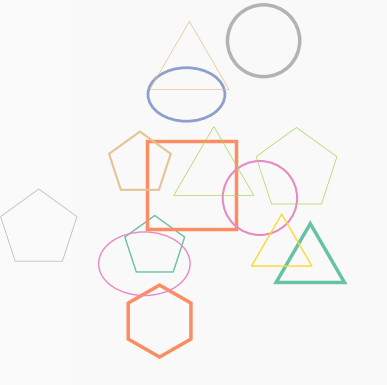[{"shape": "triangle", "thickness": 2.5, "radius": 0.51, "center": [0.801, 0.317]}, {"shape": "pentagon", "thickness": 1, "radius": 0.41, "center": [0.399, 0.359]}, {"shape": "square", "thickness": 2.5, "radius": 0.57, "center": [0.495, 0.52]}, {"shape": "hexagon", "thickness": 2.5, "radius": 0.47, "center": [0.412, 0.166]}, {"shape": "oval", "thickness": 2, "radius": 0.5, "center": [0.481, 0.755]}, {"shape": "circle", "thickness": 1.5, "radius": 0.48, "center": [0.671, 0.486]}, {"shape": "oval", "thickness": 1, "radius": 0.59, "center": [0.373, 0.315]}, {"shape": "triangle", "thickness": 0.5, "radius": 0.6, "center": [0.552, 0.552]}, {"shape": "pentagon", "thickness": 0.5, "radius": 0.55, "center": [0.765, 0.559]}, {"shape": "triangle", "thickness": 1, "radius": 0.45, "center": [0.727, 0.354]}, {"shape": "pentagon", "thickness": 1.5, "radius": 0.42, "center": [0.361, 0.575]}, {"shape": "triangle", "thickness": 0.5, "radius": 0.59, "center": [0.489, 0.827]}, {"shape": "pentagon", "thickness": 0.5, "radius": 0.52, "center": [0.1, 0.405]}, {"shape": "circle", "thickness": 2.5, "radius": 0.47, "center": [0.68, 0.894]}]